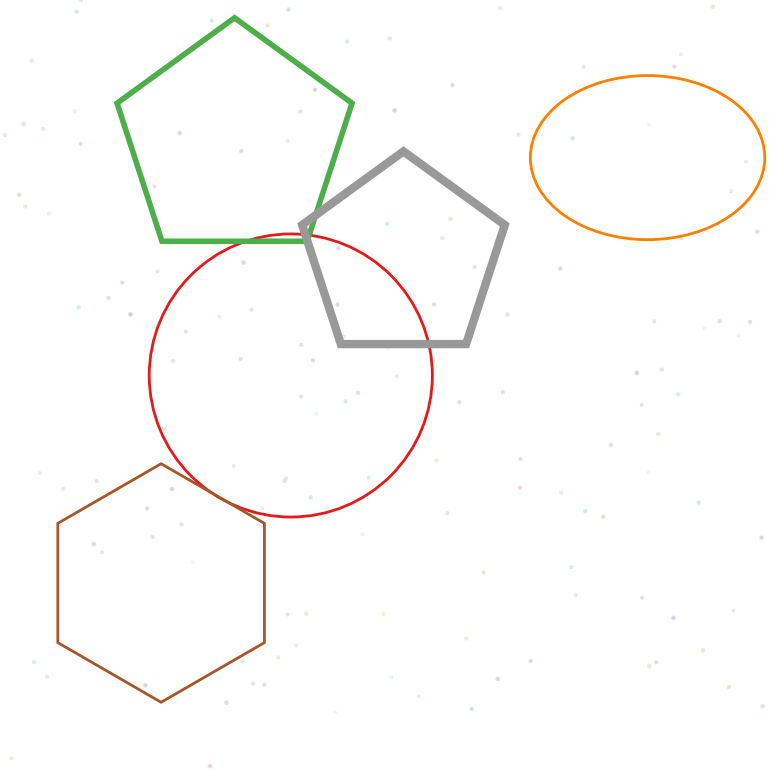[{"shape": "circle", "thickness": 1, "radius": 0.92, "center": [0.378, 0.512]}, {"shape": "pentagon", "thickness": 2, "radius": 0.8, "center": [0.305, 0.816]}, {"shape": "oval", "thickness": 1, "radius": 0.76, "center": [0.841, 0.795]}, {"shape": "hexagon", "thickness": 1, "radius": 0.77, "center": [0.209, 0.243]}, {"shape": "pentagon", "thickness": 3, "radius": 0.69, "center": [0.524, 0.665]}]